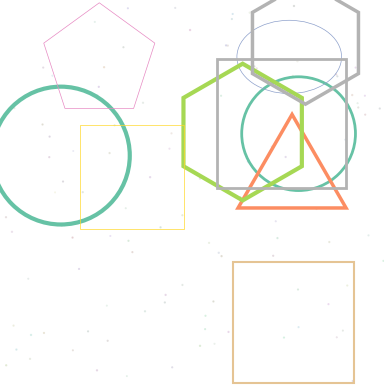[{"shape": "circle", "thickness": 2, "radius": 0.74, "center": [0.776, 0.653]}, {"shape": "circle", "thickness": 3, "radius": 0.9, "center": [0.158, 0.596]}, {"shape": "triangle", "thickness": 2.5, "radius": 0.81, "center": [0.759, 0.541]}, {"shape": "oval", "thickness": 0.5, "radius": 0.68, "center": [0.751, 0.852]}, {"shape": "pentagon", "thickness": 0.5, "radius": 0.76, "center": [0.258, 0.841]}, {"shape": "hexagon", "thickness": 3, "radius": 0.89, "center": [0.63, 0.657]}, {"shape": "square", "thickness": 0.5, "radius": 0.67, "center": [0.343, 0.54]}, {"shape": "square", "thickness": 1.5, "radius": 0.79, "center": [0.763, 0.163]}, {"shape": "hexagon", "thickness": 2.5, "radius": 0.79, "center": [0.793, 0.888]}, {"shape": "square", "thickness": 2, "radius": 0.84, "center": [0.732, 0.679]}]